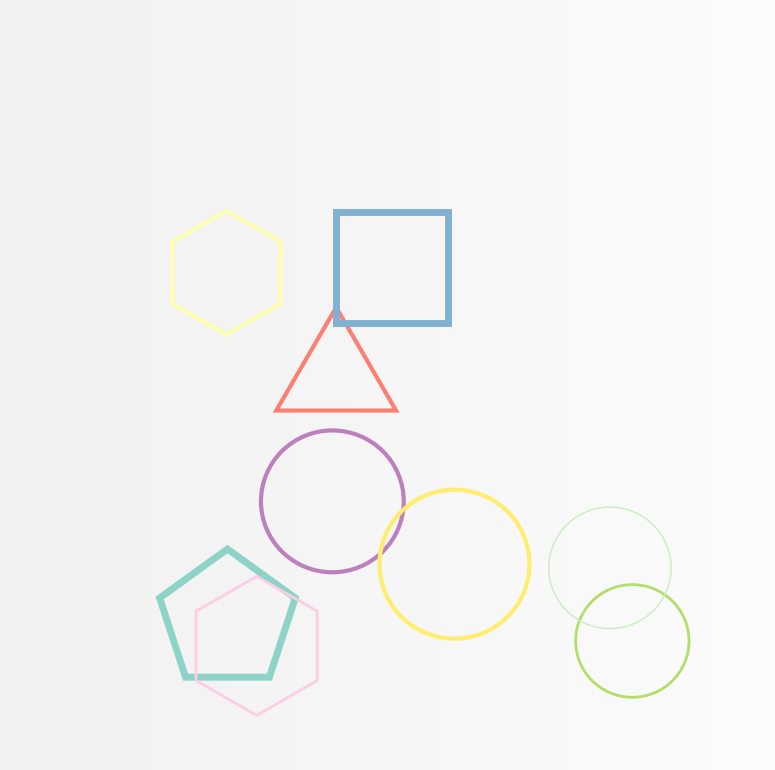[{"shape": "pentagon", "thickness": 2.5, "radius": 0.46, "center": [0.294, 0.195]}, {"shape": "hexagon", "thickness": 1.5, "radius": 0.4, "center": [0.292, 0.646]}, {"shape": "triangle", "thickness": 1.5, "radius": 0.45, "center": [0.434, 0.511]}, {"shape": "square", "thickness": 2.5, "radius": 0.36, "center": [0.506, 0.652]}, {"shape": "circle", "thickness": 1, "radius": 0.37, "center": [0.816, 0.168]}, {"shape": "hexagon", "thickness": 1, "radius": 0.45, "center": [0.331, 0.161]}, {"shape": "circle", "thickness": 1.5, "radius": 0.46, "center": [0.429, 0.349]}, {"shape": "circle", "thickness": 0.5, "radius": 0.39, "center": [0.787, 0.263]}, {"shape": "circle", "thickness": 1.5, "radius": 0.48, "center": [0.586, 0.267]}]